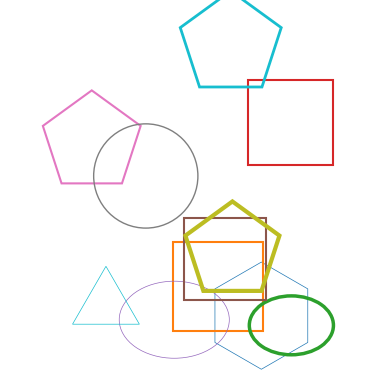[{"shape": "hexagon", "thickness": 0.5, "radius": 0.7, "center": [0.679, 0.18]}, {"shape": "square", "thickness": 1.5, "radius": 0.58, "center": [0.566, 0.256]}, {"shape": "oval", "thickness": 2.5, "radius": 0.55, "center": [0.757, 0.155]}, {"shape": "square", "thickness": 1.5, "radius": 0.55, "center": [0.754, 0.683]}, {"shape": "oval", "thickness": 0.5, "radius": 0.71, "center": [0.453, 0.17]}, {"shape": "square", "thickness": 1.5, "radius": 0.53, "center": [0.584, 0.327]}, {"shape": "pentagon", "thickness": 1.5, "radius": 0.67, "center": [0.238, 0.632]}, {"shape": "circle", "thickness": 1, "radius": 0.68, "center": [0.379, 0.543]}, {"shape": "pentagon", "thickness": 3, "radius": 0.64, "center": [0.604, 0.348]}, {"shape": "pentagon", "thickness": 2, "radius": 0.69, "center": [0.599, 0.886]}, {"shape": "triangle", "thickness": 0.5, "radius": 0.5, "center": [0.275, 0.208]}]